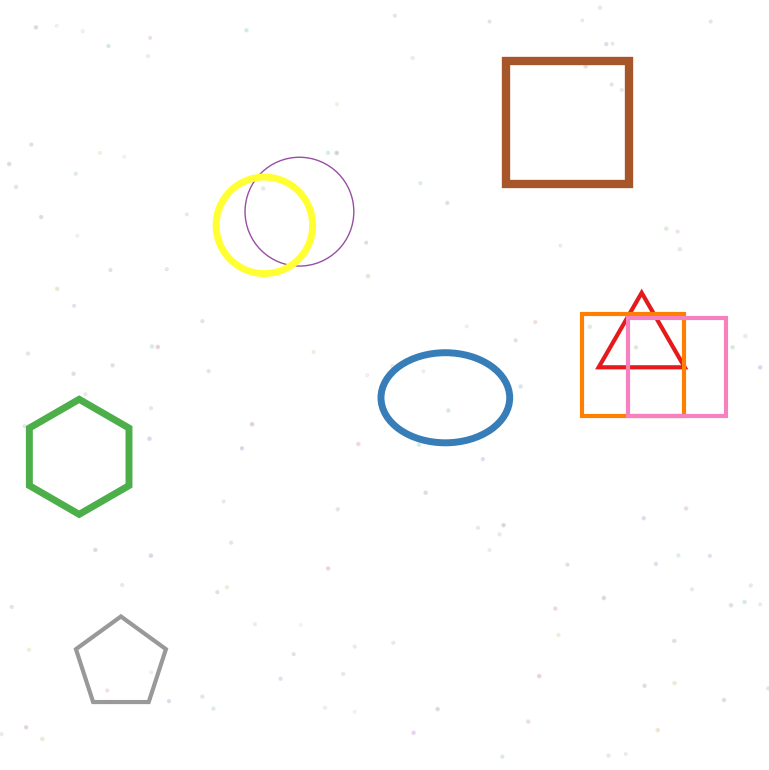[{"shape": "triangle", "thickness": 1.5, "radius": 0.32, "center": [0.833, 0.555]}, {"shape": "oval", "thickness": 2.5, "radius": 0.42, "center": [0.578, 0.483]}, {"shape": "hexagon", "thickness": 2.5, "radius": 0.37, "center": [0.103, 0.407]}, {"shape": "circle", "thickness": 0.5, "radius": 0.35, "center": [0.389, 0.725]}, {"shape": "square", "thickness": 1.5, "radius": 0.33, "center": [0.822, 0.526]}, {"shape": "circle", "thickness": 2.5, "radius": 0.31, "center": [0.343, 0.707]}, {"shape": "square", "thickness": 3, "radius": 0.4, "center": [0.737, 0.841]}, {"shape": "square", "thickness": 1.5, "radius": 0.32, "center": [0.88, 0.523]}, {"shape": "pentagon", "thickness": 1.5, "radius": 0.31, "center": [0.157, 0.138]}]